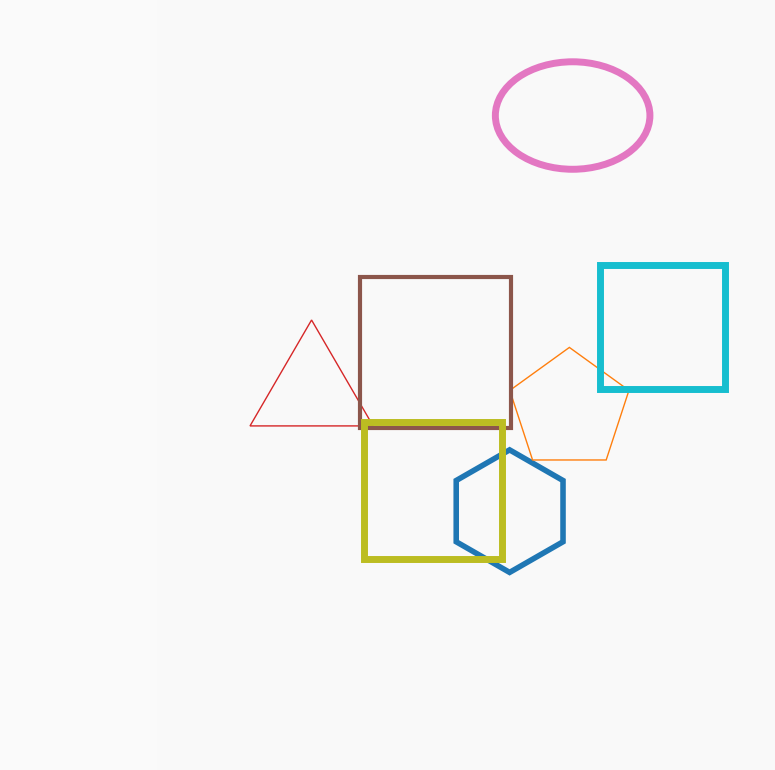[{"shape": "hexagon", "thickness": 2, "radius": 0.4, "center": [0.658, 0.336]}, {"shape": "pentagon", "thickness": 0.5, "radius": 0.4, "center": [0.735, 0.468]}, {"shape": "triangle", "thickness": 0.5, "radius": 0.46, "center": [0.402, 0.493]}, {"shape": "square", "thickness": 1.5, "radius": 0.49, "center": [0.562, 0.542]}, {"shape": "oval", "thickness": 2.5, "radius": 0.5, "center": [0.739, 0.85]}, {"shape": "square", "thickness": 2.5, "radius": 0.45, "center": [0.559, 0.363]}, {"shape": "square", "thickness": 2.5, "radius": 0.4, "center": [0.855, 0.576]}]